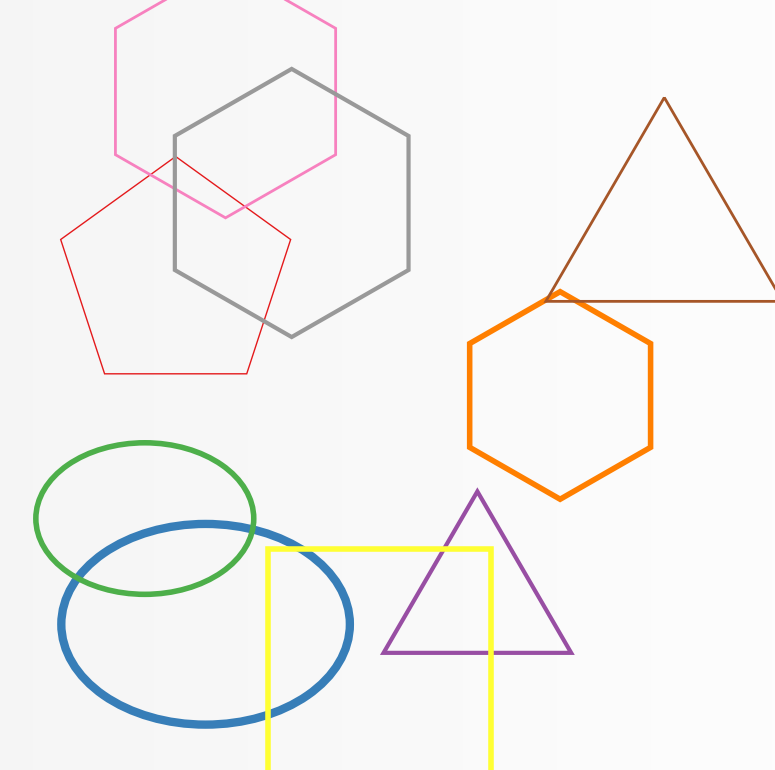[{"shape": "pentagon", "thickness": 0.5, "radius": 0.78, "center": [0.227, 0.641]}, {"shape": "oval", "thickness": 3, "radius": 0.93, "center": [0.265, 0.189]}, {"shape": "oval", "thickness": 2, "radius": 0.7, "center": [0.187, 0.327]}, {"shape": "triangle", "thickness": 1.5, "radius": 0.7, "center": [0.616, 0.222]}, {"shape": "hexagon", "thickness": 2, "radius": 0.67, "center": [0.723, 0.486]}, {"shape": "square", "thickness": 2, "radius": 0.72, "center": [0.49, 0.142]}, {"shape": "triangle", "thickness": 1, "radius": 0.88, "center": [0.857, 0.697]}, {"shape": "hexagon", "thickness": 1, "radius": 0.82, "center": [0.291, 0.881]}, {"shape": "hexagon", "thickness": 1.5, "radius": 0.87, "center": [0.376, 0.736]}]